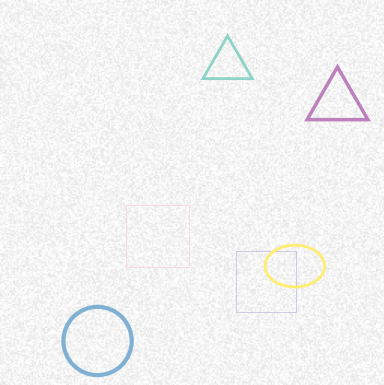[{"shape": "triangle", "thickness": 2, "radius": 0.37, "center": [0.591, 0.833]}, {"shape": "square", "thickness": 0.5, "radius": 0.39, "center": [0.691, 0.269]}, {"shape": "circle", "thickness": 3, "radius": 0.44, "center": [0.253, 0.114]}, {"shape": "square", "thickness": 0.5, "radius": 0.41, "center": [0.41, 0.387]}, {"shape": "triangle", "thickness": 2.5, "radius": 0.46, "center": [0.877, 0.735]}, {"shape": "oval", "thickness": 2, "radius": 0.39, "center": [0.766, 0.309]}]